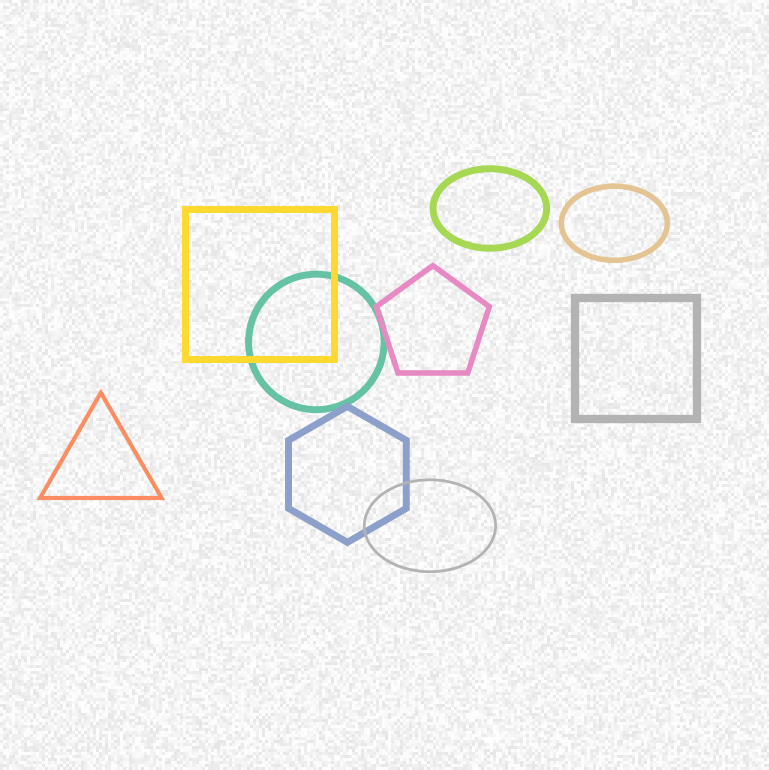[{"shape": "circle", "thickness": 2.5, "radius": 0.44, "center": [0.411, 0.556]}, {"shape": "triangle", "thickness": 1.5, "radius": 0.46, "center": [0.131, 0.399]}, {"shape": "hexagon", "thickness": 2.5, "radius": 0.44, "center": [0.451, 0.384]}, {"shape": "pentagon", "thickness": 2, "radius": 0.39, "center": [0.562, 0.578]}, {"shape": "oval", "thickness": 2.5, "radius": 0.37, "center": [0.636, 0.729]}, {"shape": "square", "thickness": 2.5, "radius": 0.48, "center": [0.337, 0.631]}, {"shape": "oval", "thickness": 2, "radius": 0.34, "center": [0.798, 0.71]}, {"shape": "square", "thickness": 3, "radius": 0.39, "center": [0.826, 0.535]}, {"shape": "oval", "thickness": 1, "radius": 0.43, "center": [0.558, 0.317]}]